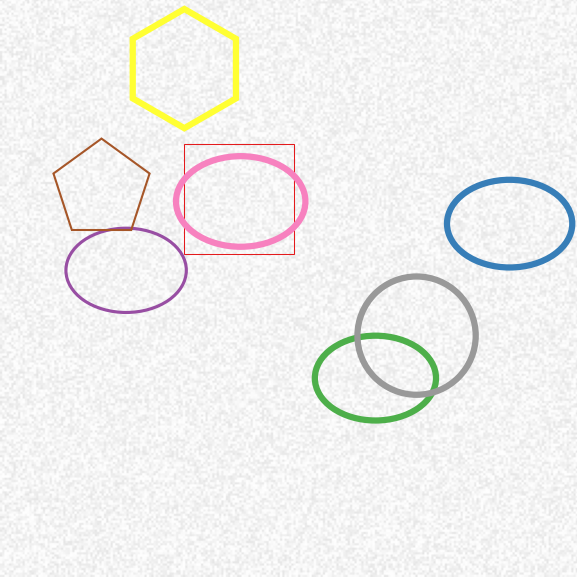[{"shape": "square", "thickness": 0.5, "radius": 0.48, "center": [0.413, 0.655]}, {"shape": "oval", "thickness": 3, "radius": 0.54, "center": [0.882, 0.612]}, {"shape": "oval", "thickness": 3, "radius": 0.52, "center": [0.65, 0.344]}, {"shape": "oval", "thickness": 1.5, "radius": 0.52, "center": [0.218, 0.531]}, {"shape": "hexagon", "thickness": 3, "radius": 0.52, "center": [0.319, 0.88]}, {"shape": "pentagon", "thickness": 1, "radius": 0.44, "center": [0.176, 0.672]}, {"shape": "oval", "thickness": 3, "radius": 0.56, "center": [0.417, 0.65]}, {"shape": "circle", "thickness": 3, "radius": 0.51, "center": [0.721, 0.418]}]